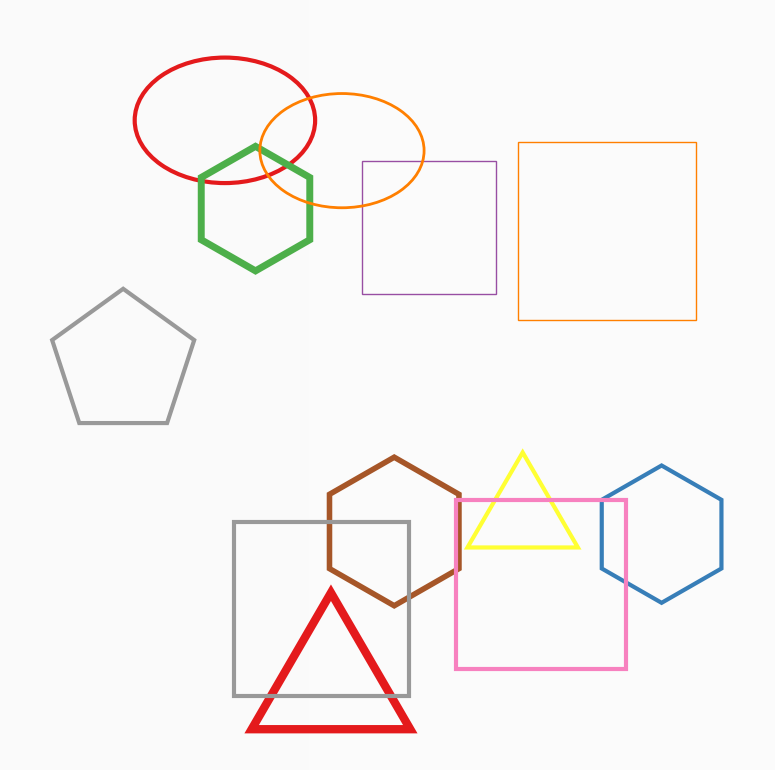[{"shape": "triangle", "thickness": 3, "radius": 0.59, "center": [0.427, 0.112]}, {"shape": "oval", "thickness": 1.5, "radius": 0.58, "center": [0.29, 0.844]}, {"shape": "hexagon", "thickness": 1.5, "radius": 0.45, "center": [0.854, 0.306]}, {"shape": "hexagon", "thickness": 2.5, "radius": 0.4, "center": [0.33, 0.729]}, {"shape": "square", "thickness": 0.5, "radius": 0.43, "center": [0.554, 0.705]}, {"shape": "oval", "thickness": 1, "radius": 0.53, "center": [0.441, 0.804]}, {"shape": "square", "thickness": 0.5, "radius": 0.58, "center": [0.783, 0.701]}, {"shape": "triangle", "thickness": 1.5, "radius": 0.41, "center": [0.674, 0.33]}, {"shape": "hexagon", "thickness": 2, "radius": 0.48, "center": [0.509, 0.31]}, {"shape": "square", "thickness": 1.5, "radius": 0.55, "center": [0.698, 0.241]}, {"shape": "pentagon", "thickness": 1.5, "radius": 0.48, "center": [0.159, 0.529]}, {"shape": "square", "thickness": 1.5, "radius": 0.56, "center": [0.415, 0.21]}]